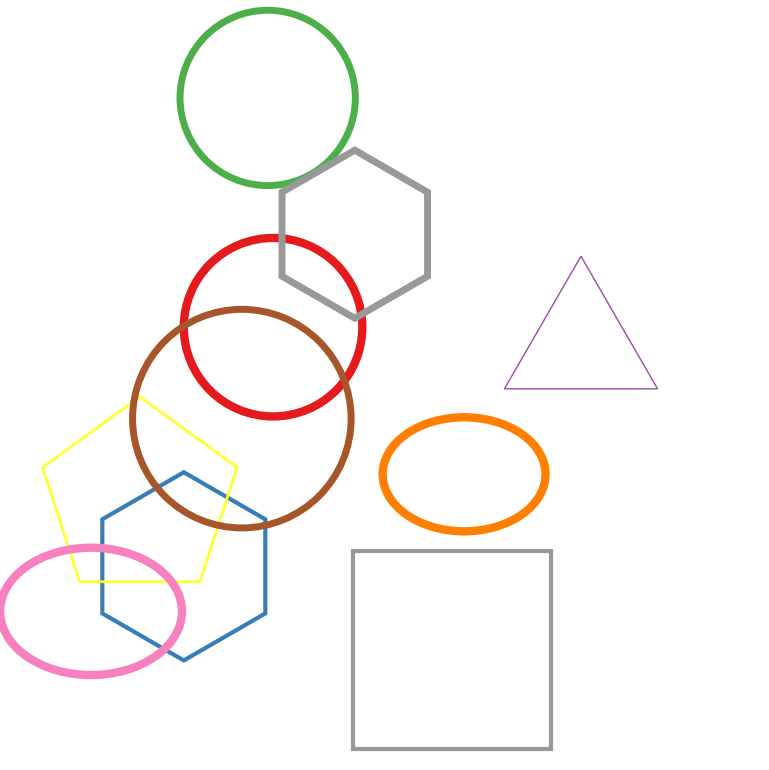[{"shape": "circle", "thickness": 3, "radius": 0.58, "center": [0.355, 0.575]}, {"shape": "hexagon", "thickness": 1.5, "radius": 0.61, "center": [0.239, 0.264]}, {"shape": "circle", "thickness": 2.5, "radius": 0.57, "center": [0.348, 0.873]}, {"shape": "triangle", "thickness": 0.5, "radius": 0.57, "center": [0.755, 0.552]}, {"shape": "oval", "thickness": 3, "radius": 0.53, "center": [0.603, 0.384]}, {"shape": "pentagon", "thickness": 1, "radius": 0.66, "center": [0.182, 0.352]}, {"shape": "circle", "thickness": 2.5, "radius": 0.71, "center": [0.314, 0.456]}, {"shape": "oval", "thickness": 3, "radius": 0.59, "center": [0.118, 0.206]}, {"shape": "square", "thickness": 1.5, "radius": 0.64, "center": [0.587, 0.155]}, {"shape": "hexagon", "thickness": 2.5, "radius": 0.55, "center": [0.461, 0.696]}]